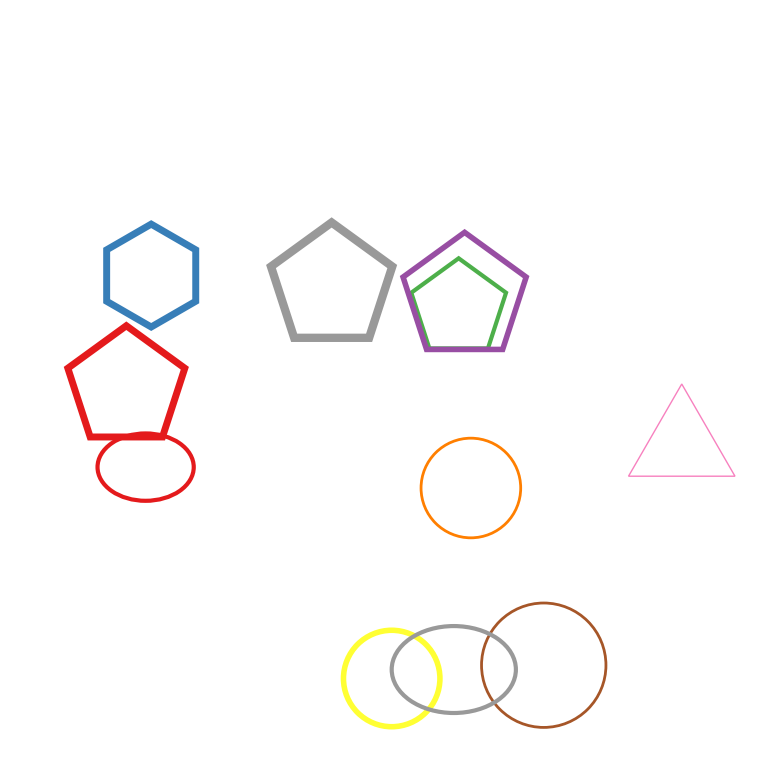[{"shape": "oval", "thickness": 1.5, "radius": 0.31, "center": [0.189, 0.393]}, {"shape": "pentagon", "thickness": 2.5, "radius": 0.4, "center": [0.164, 0.497]}, {"shape": "hexagon", "thickness": 2.5, "radius": 0.33, "center": [0.196, 0.642]}, {"shape": "pentagon", "thickness": 1.5, "radius": 0.32, "center": [0.596, 0.6]}, {"shape": "pentagon", "thickness": 2, "radius": 0.42, "center": [0.603, 0.614]}, {"shape": "circle", "thickness": 1, "radius": 0.32, "center": [0.612, 0.366]}, {"shape": "circle", "thickness": 2, "radius": 0.31, "center": [0.509, 0.119]}, {"shape": "circle", "thickness": 1, "radius": 0.4, "center": [0.706, 0.136]}, {"shape": "triangle", "thickness": 0.5, "radius": 0.4, "center": [0.885, 0.421]}, {"shape": "pentagon", "thickness": 3, "radius": 0.41, "center": [0.431, 0.628]}, {"shape": "oval", "thickness": 1.5, "radius": 0.4, "center": [0.589, 0.13]}]